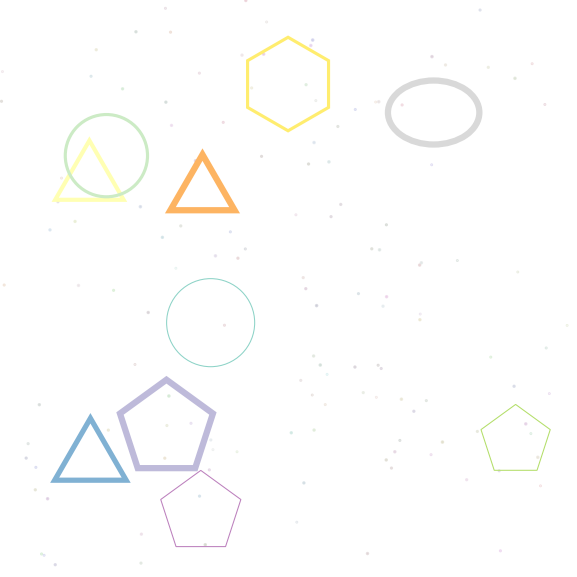[{"shape": "circle", "thickness": 0.5, "radius": 0.38, "center": [0.365, 0.44]}, {"shape": "triangle", "thickness": 2, "radius": 0.34, "center": [0.155, 0.687]}, {"shape": "pentagon", "thickness": 3, "radius": 0.42, "center": [0.288, 0.257]}, {"shape": "triangle", "thickness": 2.5, "radius": 0.36, "center": [0.157, 0.203]}, {"shape": "triangle", "thickness": 3, "radius": 0.32, "center": [0.351, 0.667]}, {"shape": "pentagon", "thickness": 0.5, "radius": 0.32, "center": [0.893, 0.236]}, {"shape": "oval", "thickness": 3, "radius": 0.4, "center": [0.751, 0.804]}, {"shape": "pentagon", "thickness": 0.5, "radius": 0.36, "center": [0.348, 0.112]}, {"shape": "circle", "thickness": 1.5, "radius": 0.36, "center": [0.184, 0.73]}, {"shape": "hexagon", "thickness": 1.5, "radius": 0.4, "center": [0.499, 0.854]}]